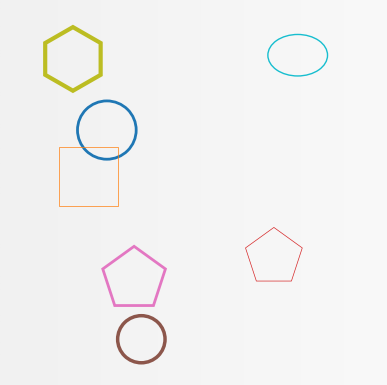[{"shape": "circle", "thickness": 2, "radius": 0.38, "center": [0.276, 0.662]}, {"shape": "square", "thickness": 0.5, "radius": 0.38, "center": [0.229, 0.541]}, {"shape": "pentagon", "thickness": 0.5, "radius": 0.38, "center": [0.707, 0.332]}, {"shape": "circle", "thickness": 2.5, "radius": 0.31, "center": [0.365, 0.119]}, {"shape": "pentagon", "thickness": 2, "radius": 0.42, "center": [0.346, 0.275]}, {"shape": "hexagon", "thickness": 3, "radius": 0.41, "center": [0.188, 0.847]}, {"shape": "oval", "thickness": 1, "radius": 0.38, "center": [0.768, 0.857]}]